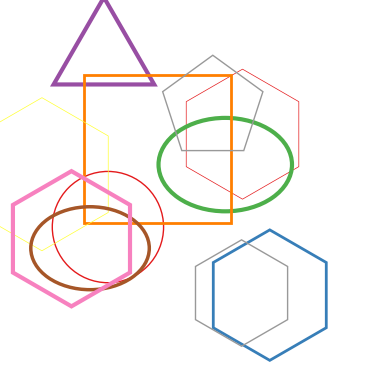[{"shape": "circle", "thickness": 1, "radius": 0.72, "center": [0.28, 0.41]}, {"shape": "hexagon", "thickness": 0.5, "radius": 0.84, "center": [0.63, 0.652]}, {"shape": "hexagon", "thickness": 2, "radius": 0.85, "center": [0.701, 0.233]}, {"shape": "oval", "thickness": 3, "radius": 0.87, "center": [0.585, 0.572]}, {"shape": "triangle", "thickness": 3, "radius": 0.75, "center": [0.27, 0.856]}, {"shape": "square", "thickness": 2, "radius": 0.96, "center": [0.409, 0.614]}, {"shape": "hexagon", "thickness": 0.5, "radius": 0.99, "center": [0.109, 0.547]}, {"shape": "oval", "thickness": 2.5, "radius": 0.77, "center": [0.234, 0.355]}, {"shape": "hexagon", "thickness": 3, "radius": 0.88, "center": [0.186, 0.38]}, {"shape": "hexagon", "thickness": 1, "radius": 0.69, "center": [0.627, 0.239]}, {"shape": "pentagon", "thickness": 1, "radius": 0.68, "center": [0.553, 0.72]}]